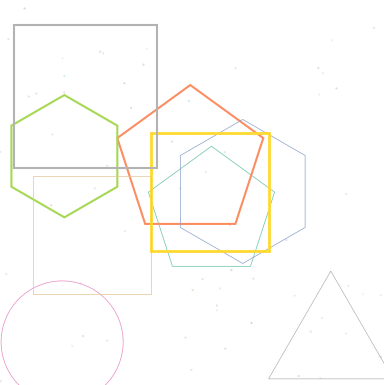[{"shape": "pentagon", "thickness": 0.5, "radius": 0.86, "center": [0.549, 0.448]}, {"shape": "pentagon", "thickness": 1.5, "radius": 1.0, "center": [0.494, 0.58]}, {"shape": "hexagon", "thickness": 0.5, "radius": 0.94, "center": [0.631, 0.503]}, {"shape": "circle", "thickness": 0.5, "radius": 0.79, "center": [0.161, 0.112]}, {"shape": "hexagon", "thickness": 1.5, "radius": 0.79, "center": [0.167, 0.594]}, {"shape": "square", "thickness": 2, "radius": 0.77, "center": [0.546, 0.5]}, {"shape": "square", "thickness": 0.5, "radius": 0.77, "center": [0.239, 0.39]}, {"shape": "triangle", "thickness": 0.5, "radius": 0.93, "center": [0.859, 0.109]}, {"shape": "square", "thickness": 1.5, "radius": 0.93, "center": [0.221, 0.75]}]